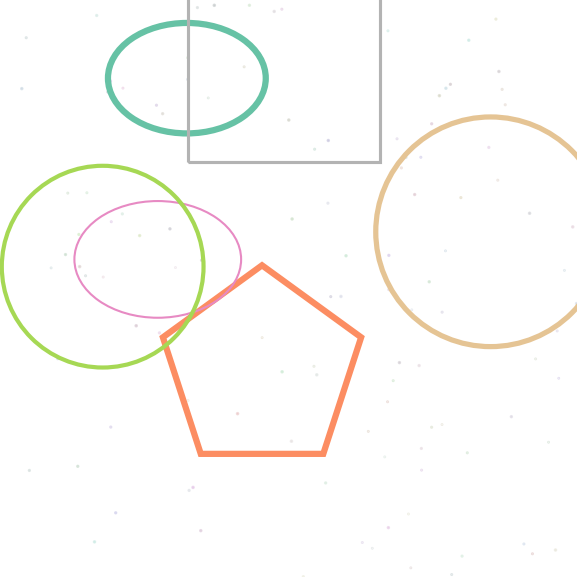[{"shape": "oval", "thickness": 3, "radius": 0.68, "center": [0.324, 0.864]}, {"shape": "pentagon", "thickness": 3, "radius": 0.9, "center": [0.454, 0.359]}, {"shape": "oval", "thickness": 1, "radius": 0.72, "center": [0.273, 0.55]}, {"shape": "circle", "thickness": 2, "radius": 0.87, "center": [0.178, 0.537]}, {"shape": "circle", "thickness": 2.5, "radius": 0.99, "center": [0.85, 0.598]}, {"shape": "square", "thickness": 1.5, "radius": 0.83, "center": [0.493, 0.885]}]